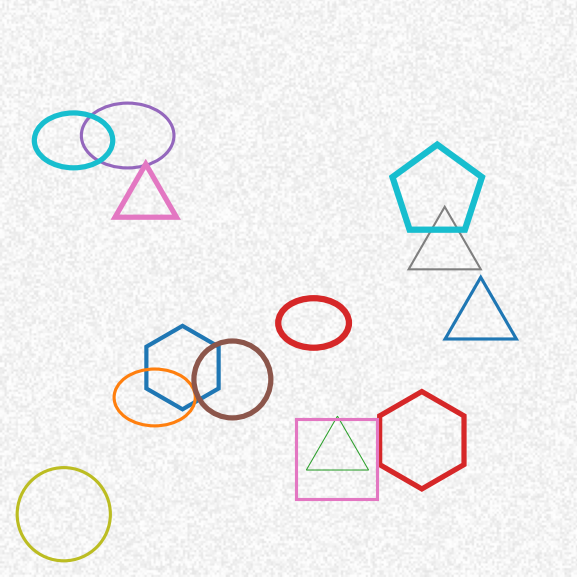[{"shape": "triangle", "thickness": 1.5, "radius": 0.36, "center": [0.832, 0.448]}, {"shape": "hexagon", "thickness": 2, "radius": 0.36, "center": [0.316, 0.363]}, {"shape": "oval", "thickness": 1.5, "radius": 0.35, "center": [0.268, 0.311]}, {"shape": "triangle", "thickness": 0.5, "radius": 0.31, "center": [0.584, 0.216]}, {"shape": "hexagon", "thickness": 2.5, "radius": 0.42, "center": [0.73, 0.237]}, {"shape": "oval", "thickness": 3, "radius": 0.31, "center": [0.543, 0.44]}, {"shape": "oval", "thickness": 1.5, "radius": 0.4, "center": [0.221, 0.764]}, {"shape": "circle", "thickness": 2.5, "radius": 0.33, "center": [0.402, 0.342]}, {"shape": "triangle", "thickness": 2.5, "radius": 0.31, "center": [0.252, 0.654]}, {"shape": "square", "thickness": 1.5, "radius": 0.35, "center": [0.583, 0.205]}, {"shape": "triangle", "thickness": 1, "radius": 0.36, "center": [0.77, 0.569]}, {"shape": "circle", "thickness": 1.5, "radius": 0.4, "center": [0.11, 0.109]}, {"shape": "oval", "thickness": 2.5, "radius": 0.34, "center": [0.127, 0.756]}, {"shape": "pentagon", "thickness": 3, "radius": 0.41, "center": [0.757, 0.667]}]